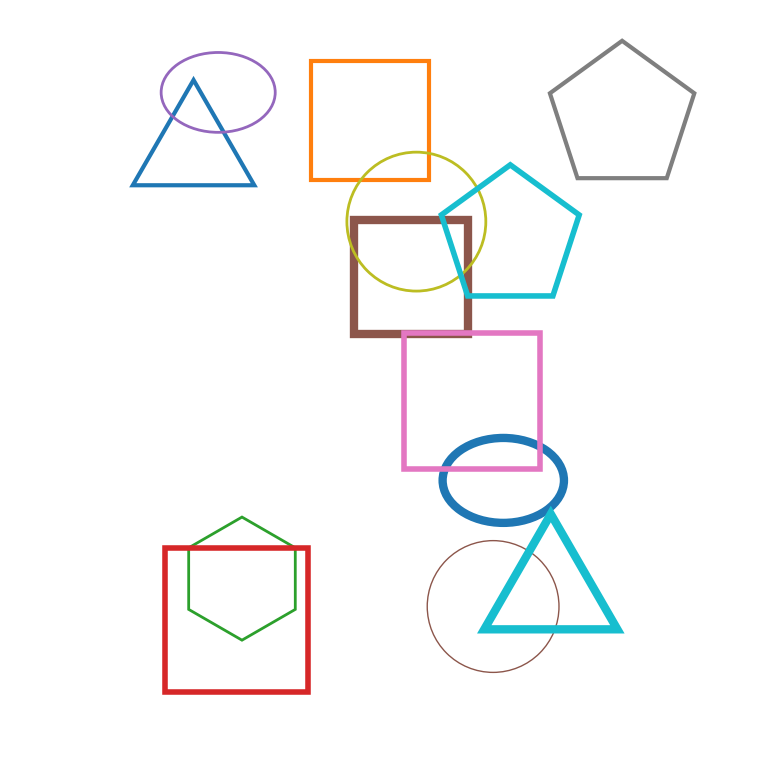[{"shape": "oval", "thickness": 3, "radius": 0.39, "center": [0.654, 0.376]}, {"shape": "triangle", "thickness": 1.5, "radius": 0.46, "center": [0.251, 0.805]}, {"shape": "square", "thickness": 1.5, "radius": 0.38, "center": [0.481, 0.843]}, {"shape": "hexagon", "thickness": 1, "radius": 0.4, "center": [0.314, 0.249]}, {"shape": "square", "thickness": 2, "radius": 0.47, "center": [0.307, 0.195]}, {"shape": "oval", "thickness": 1, "radius": 0.37, "center": [0.283, 0.88]}, {"shape": "square", "thickness": 3, "radius": 0.37, "center": [0.534, 0.64]}, {"shape": "circle", "thickness": 0.5, "radius": 0.43, "center": [0.64, 0.212]}, {"shape": "square", "thickness": 2, "radius": 0.44, "center": [0.613, 0.479]}, {"shape": "pentagon", "thickness": 1.5, "radius": 0.49, "center": [0.808, 0.848]}, {"shape": "circle", "thickness": 1, "radius": 0.45, "center": [0.541, 0.712]}, {"shape": "triangle", "thickness": 3, "radius": 0.5, "center": [0.715, 0.233]}, {"shape": "pentagon", "thickness": 2, "radius": 0.47, "center": [0.663, 0.692]}]